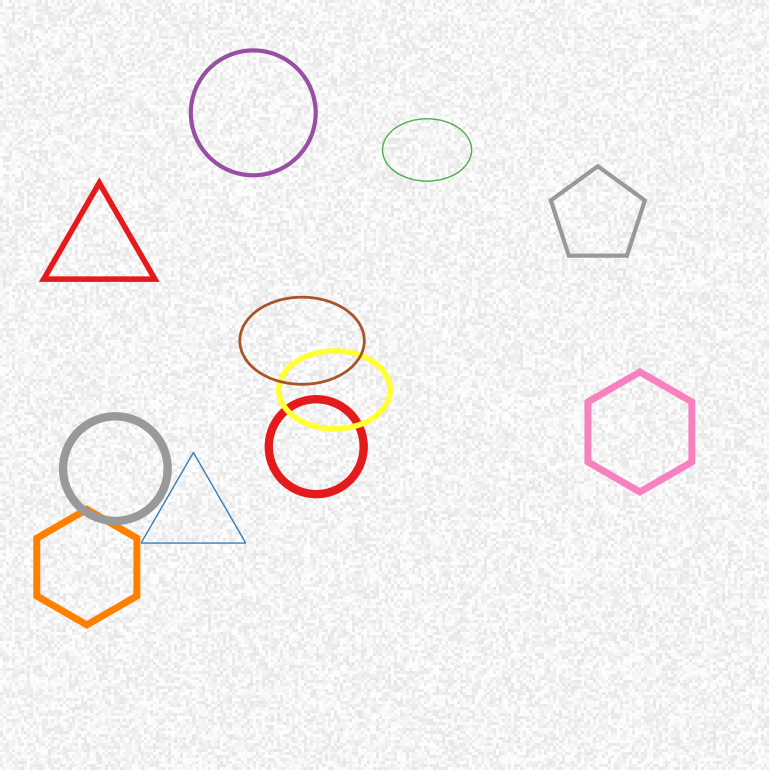[{"shape": "circle", "thickness": 3, "radius": 0.31, "center": [0.411, 0.42]}, {"shape": "triangle", "thickness": 2, "radius": 0.42, "center": [0.129, 0.679]}, {"shape": "triangle", "thickness": 0.5, "radius": 0.39, "center": [0.251, 0.334]}, {"shape": "oval", "thickness": 0.5, "radius": 0.29, "center": [0.555, 0.805]}, {"shape": "circle", "thickness": 1.5, "radius": 0.41, "center": [0.329, 0.853]}, {"shape": "hexagon", "thickness": 2.5, "radius": 0.38, "center": [0.113, 0.263]}, {"shape": "oval", "thickness": 2, "radius": 0.36, "center": [0.434, 0.494]}, {"shape": "oval", "thickness": 1, "radius": 0.4, "center": [0.392, 0.557]}, {"shape": "hexagon", "thickness": 2.5, "radius": 0.39, "center": [0.831, 0.439]}, {"shape": "pentagon", "thickness": 1.5, "radius": 0.32, "center": [0.776, 0.72]}, {"shape": "circle", "thickness": 3, "radius": 0.34, "center": [0.15, 0.391]}]